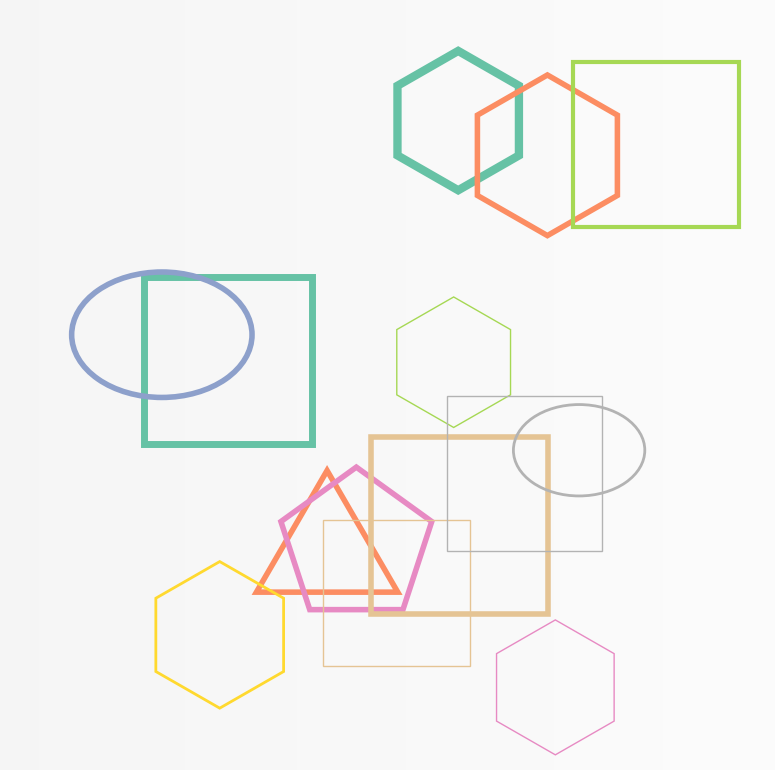[{"shape": "square", "thickness": 2.5, "radius": 0.54, "center": [0.294, 0.532]}, {"shape": "hexagon", "thickness": 3, "radius": 0.45, "center": [0.591, 0.843]}, {"shape": "triangle", "thickness": 2, "radius": 0.53, "center": [0.422, 0.284]}, {"shape": "hexagon", "thickness": 2, "radius": 0.52, "center": [0.706, 0.798]}, {"shape": "oval", "thickness": 2, "radius": 0.58, "center": [0.209, 0.565]}, {"shape": "pentagon", "thickness": 2, "radius": 0.51, "center": [0.46, 0.291]}, {"shape": "hexagon", "thickness": 0.5, "radius": 0.44, "center": [0.717, 0.107]}, {"shape": "square", "thickness": 1.5, "radius": 0.54, "center": [0.847, 0.812]}, {"shape": "hexagon", "thickness": 0.5, "radius": 0.42, "center": [0.585, 0.53]}, {"shape": "hexagon", "thickness": 1, "radius": 0.48, "center": [0.284, 0.175]}, {"shape": "square", "thickness": 2, "radius": 0.57, "center": [0.593, 0.317]}, {"shape": "square", "thickness": 0.5, "radius": 0.47, "center": [0.511, 0.23]}, {"shape": "oval", "thickness": 1, "radius": 0.42, "center": [0.747, 0.415]}, {"shape": "square", "thickness": 0.5, "radius": 0.5, "center": [0.677, 0.385]}]